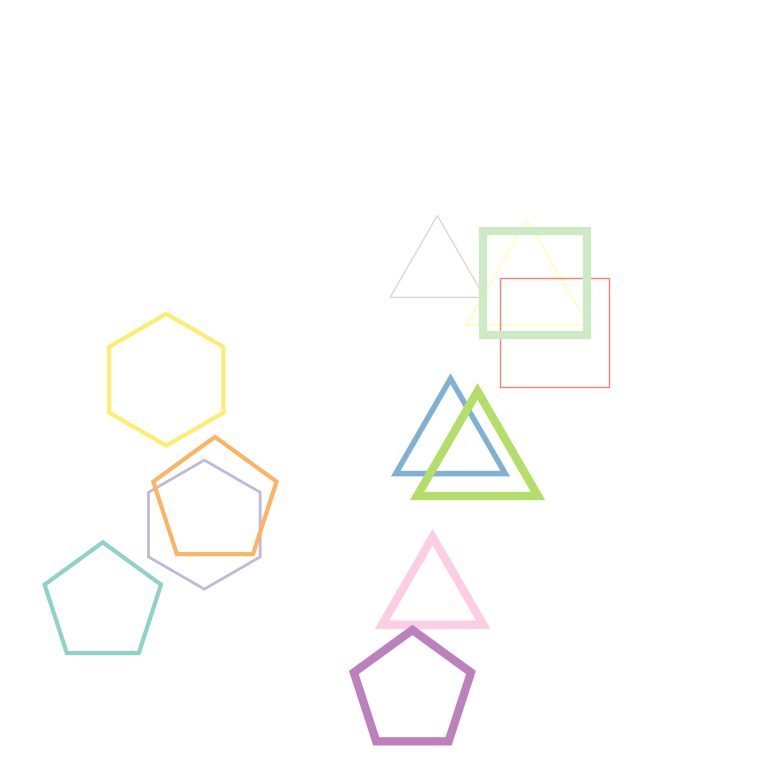[{"shape": "pentagon", "thickness": 1.5, "radius": 0.4, "center": [0.134, 0.216]}, {"shape": "triangle", "thickness": 0.5, "radius": 0.46, "center": [0.685, 0.623]}, {"shape": "hexagon", "thickness": 1, "radius": 0.42, "center": [0.265, 0.319]}, {"shape": "square", "thickness": 0.5, "radius": 0.35, "center": [0.72, 0.569]}, {"shape": "triangle", "thickness": 2, "radius": 0.41, "center": [0.585, 0.426]}, {"shape": "pentagon", "thickness": 1.5, "radius": 0.42, "center": [0.279, 0.348]}, {"shape": "triangle", "thickness": 3, "radius": 0.45, "center": [0.62, 0.401]}, {"shape": "triangle", "thickness": 3, "radius": 0.38, "center": [0.562, 0.227]}, {"shape": "triangle", "thickness": 0.5, "radius": 0.35, "center": [0.568, 0.649]}, {"shape": "pentagon", "thickness": 3, "radius": 0.4, "center": [0.536, 0.102]}, {"shape": "square", "thickness": 3, "radius": 0.34, "center": [0.695, 0.633]}, {"shape": "hexagon", "thickness": 1.5, "radius": 0.43, "center": [0.216, 0.507]}]